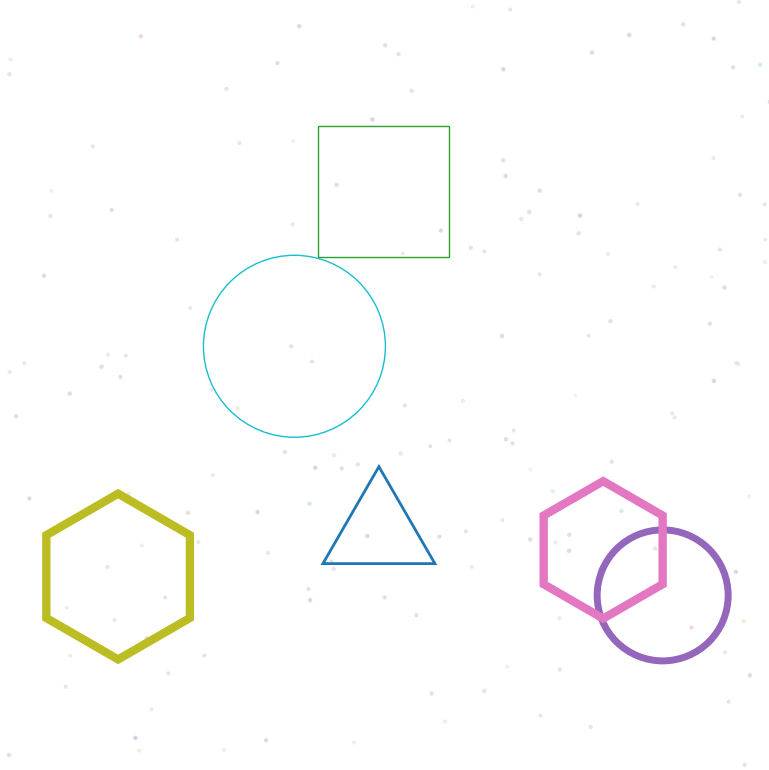[{"shape": "triangle", "thickness": 1, "radius": 0.42, "center": [0.492, 0.31]}, {"shape": "square", "thickness": 0.5, "radius": 0.42, "center": [0.498, 0.751]}, {"shape": "circle", "thickness": 2.5, "radius": 0.43, "center": [0.861, 0.227]}, {"shape": "hexagon", "thickness": 3, "radius": 0.45, "center": [0.783, 0.286]}, {"shape": "hexagon", "thickness": 3, "radius": 0.54, "center": [0.153, 0.251]}, {"shape": "circle", "thickness": 0.5, "radius": 0.59, "center": [0.382, 0.55]}]